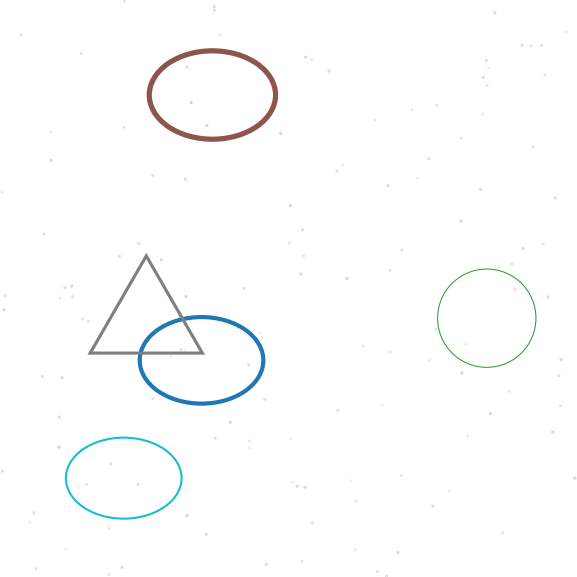[{"shape": "oval", "thickness": 2, "radius": 0.54, "center": [0.349, 0.375]}, {"shape": "circle", "thickness": 0.5, "radius": 0.43, "center": [0.843, 0.448]}, {"shape": "oval", "thickness": 2.5, "radius": 0.55, "center": [0.368, 0.835]}, {"shape": "triangle", "thickness": 1.5, "radius": 0.56, "center": [0.253, 0.444]}, {"shape": "oval", "thickness": 1, "radius": 0.5, "center": [0.214, 0.171]}]